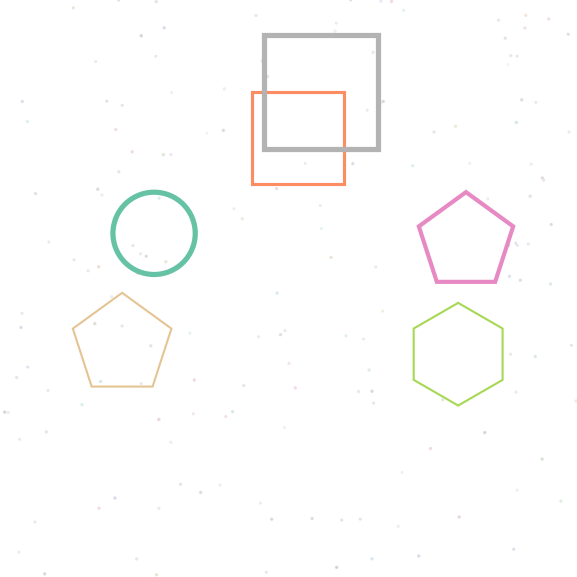[{"shape": "circle", "thickness": 2.5, "radius": 0.36, "center": [0.267, 0.595]}, {"shape": "square", "thickness": 1.5, "radius": 0.4, "center": [0.515, 0.76]}, {"shape": "pentagon", "thickness": 2, "radius": 0.43, "center": [0.807, 0.581]}, {"shape": "hexagon", "thickness": 1, "radius": 0.44, "center": [0.793, 0.386]}, {"shape": "pentagon", "thickness": 1, "radius": 0.45, "center": [0.211, 0.402]}, {"shape": "square", "thickness": 2.5, "radius": 0.49, "center": [0.556, 0.839]}]